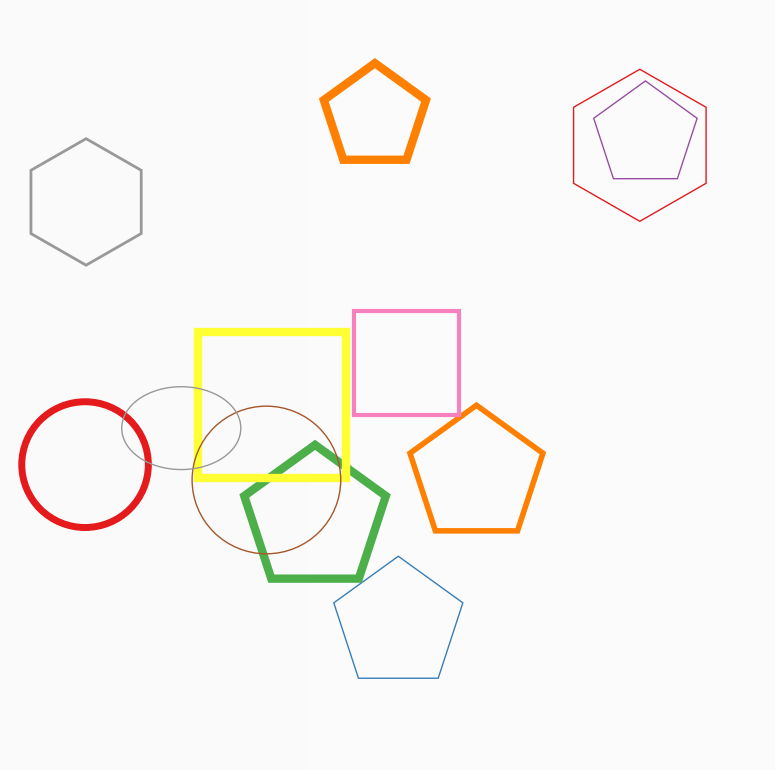[{"shape": "circle", "thickness": 2.5, "radius": 0.41, "center": [0.11, 0.397]}, {"shape": "hexagon", "thickness": 0.5, "radius": 0.49, "center": [0.826, 0.811]}, {"shape": "pentagon", "thickness": 0.5, "radius": 0.44, "center": [0.514, 0.19]}, {"shape": "pentagon", "thickness": 3, "radius": 0.48, "center": [0.407, 0.326]}, {"shape": "pentagon", "thickness": 0.5, "radius": 0.35, "center": [0.833, 0.825]}, {"shape": "pentagon", "thickness": 2, "radius": 0.45, "center": [0.615, 0.384]}, {"shape": "pentagon", "thickness": 3, "radius": 0.35, "center": [0.484, 0.849]}, {"shape": "square", "thickness": 3, "radius": 0.47, "center": [0.351, 0.474]}, {"shape": "circle", "thickness": 0.5, "radius": 0.48, "center": [0.344, 0.377]}, {"shape": "square", "thickness": 1.5, "radius": 0.34, "center": [0.524, 0.529]}, {"shape": "oval", "thickness": 0.5, "radius": 0.38, "center": [0.234, 0.444]}, {"shape": "hexagon", "thickness": 1, "radius": 0.41, "center": [0.111, 0.738]}]